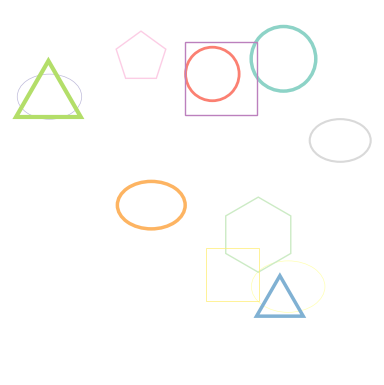[{"shape": "circle", "thickness": 2.5, "radius": 0.42, "center": [0.736, 0.847]}, {"shape": "oval", "thickness": 0.5, "radius": 0.48, "center": [0.748, 0.256]}, {"shape": "oval", "thickness": 0.5, "radius": 0.42, "center": [0.129, 0.749]}, {"shape": "circle", "thickness": 2, "radius": 0.35, "center": [0.552, 0.808]}, {"shape": "triangle", "thickness": 2.5, "radius": 0.35, "center": [0.727, 0.214]}, {"shape": "oval", "thickness": 2.5, "radius": 0.44, "center": [0.393, 0.467]}, {"shape": "triangle", "thickness": 3, "radius": 0.49, "center": [0.126, 0.745]}, {"shape": "pentagon", "thickness": 1, "radius": 0.34, "center": [0.366, 0.851]}, {"shape": "oval", "thickness": 1.5, "radius": 0.4, "center": [0.884, 0.635]}, {"shape": "square", "thickness": 1, "radius": 0.47, "center": [0.574, 0.797]}, {"shape": "hexagon", "thickness": 1, "radius": 0.49, "center": [0.671, 0.39]}, {"shape": "square", "thickness": 0.5, "radius": 0.34, "center": [0.603, 0.286]}]